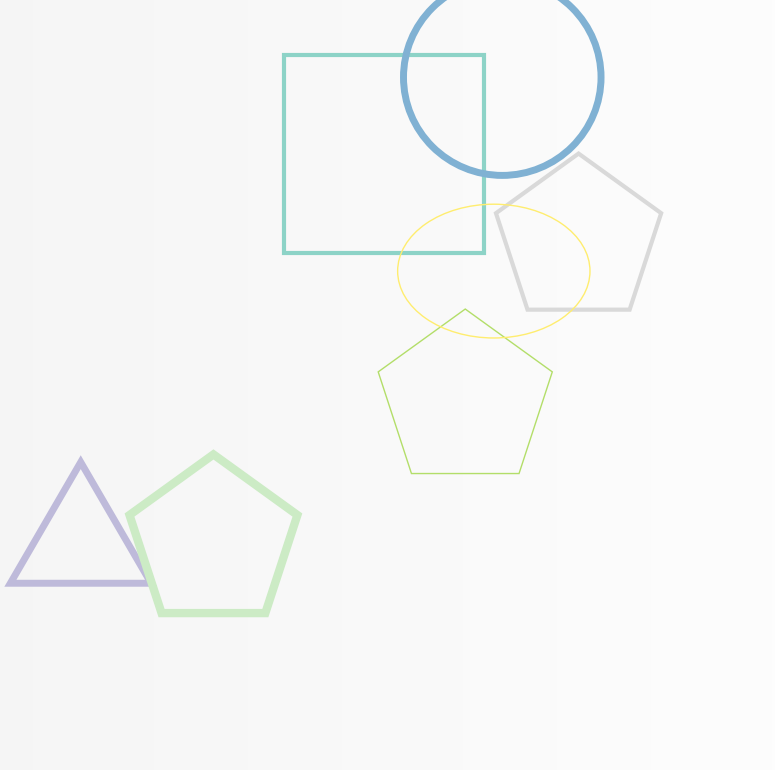[{"shape": "square", "thickness": 1.5, "radius": 0.64, "center": [0.495, 0.8]}, {"shape": "triangle", "thickness": 2.5, "radius": 0.52, "center": [0.104, 0.295]}, {"shape": "circle", "thickness": 2.5, "radius": 0.64, "center": [0.648, 0.9]}, {"shape": "pentagon", "thickness": 0.5, "radius": 0.59, "center": [0.6, 0.481]}, {"shape": "pentagon", "thickness": 1.5, "radius": 0.56, "center": [0.747, 0.688]}, {"shape": "pentagon", "thickness": 3, "radius": 0.57, "center": [0.275, 0.296]}, {"shape": "oval", "thickness": 0.5, "radius": 0.62, "center": [0.637, 0.648]}]